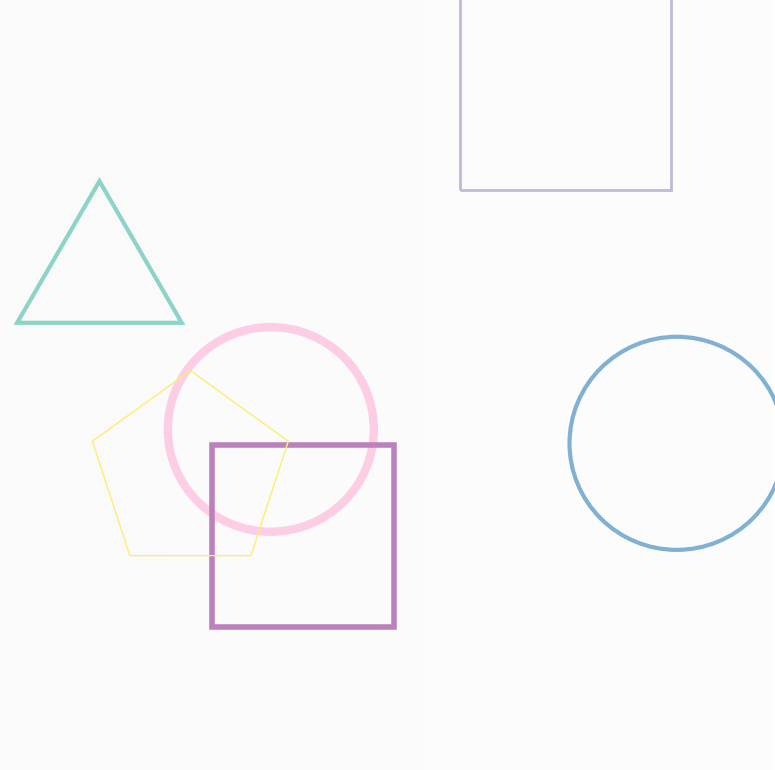[{"shape": "triangle", "thickness": 1.5, "radius": 0.61, "center": [0.128, 0.642]}, {"shape": "square", "thickness": 1, "radius": 0.68, "center": [0.73, 0.89]}, {"shape": "circle", "thickness": 1.5, "radius": 0.69, "center": [0.873, 0.424]}, {"shape": "circle", "thickness": 3, "radius": 0.66, "center": [0.349, 0.442]}, {"shape": "square", "thickness": 2, "radius": 0.59, "center": [0.391, 0.304]}, {"shape": "pentagon", "thickness": 0.5, "radius": 0.66, "center": [0.246, 0.386]}]